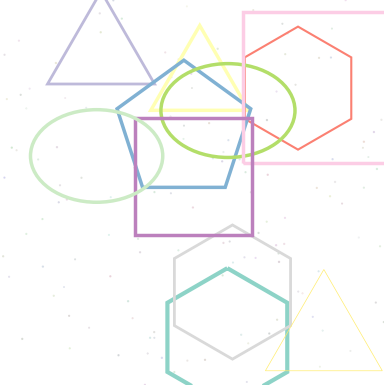[{"shape": "hexagon", "thickness": 3, "radius": 0.9, "center": [0.591, 0.124]}, {"shape": "triangle", "thickness": 2.5, "radius": 0.73, "center": [0.519, 0.787]}, {"shape": "triangle", "thickness": 2, "radius": 0.8, "center": [0.262, 0.862]}, {"shape": "hexagon", "thickness": 1.5, "radius": 0.8, "center": [0.774, 0.771]}, {"shape": "pentagon", "thickness": 2.5, "radius": 0.91, "center": [0.478, 0.661]}, {"shape": "oval", "thickness": 2.5, "radius": 0.87, "center": [0.592, 0.713]}, {"shape": "square", "thickness": 2.5, "radius": 0.98, "center": [0.829, 0.772]}, {"shape": "hexagon", "thickness": 2, "radius": 0.87, "center": [0.604, 0.241]}, {"shape": "square", "thickness": 2.5, "radius": 0.76, "center": [0.502, 0.541]}, {"shape": "oval", "thickness": 2.5, "radius": 0.86, "center": [0.251, 0.595]}, {"shape": "triangle", "thickness": 0.5, "radius": 0.88, "center": [0.841, 0.125]}]